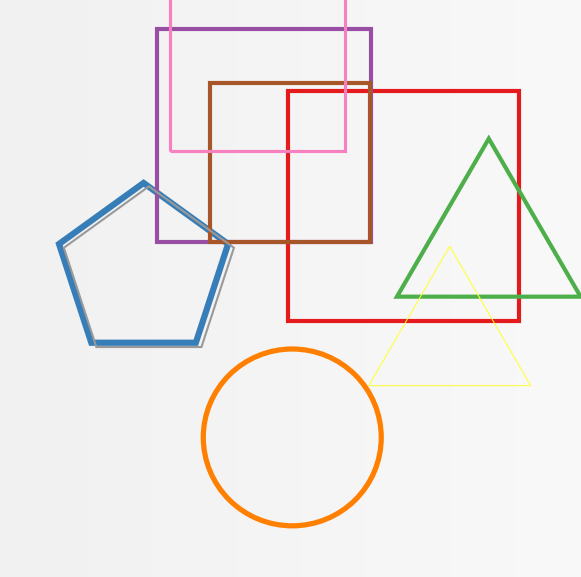[{"shape": "square", "thickness": 2, "radius": 1.0, "center": [0.694, 0.642]}, {"shape": "pentagon", "thickness": 3, "radius": 0.76, "center": [0.247, 0.529]}, {"shape": "triangle", "thickness": 2, "radius": 0.91, "center": [0.841, 0.577]}, {"shape": "square", "thickness": 2, "radius": 0.92, "center": [0.454, 0.764]}, {"shape": "circle", "thickness": 2.5, "radius": 0.77, "center": [0.503, 0.242]}, {"shape": "triangle", "thickness": 0.5, "radius": 0.8, "center": [0.774, 0.412]}, {"shape": "square", "thickness": 2, "radius": 0.69, "center": [0.499, 0.717]}, {"shape": "square", "thickness": 1.5, "radius": 0.75, "center": [0.443, 0.889]}, {"shape": "pentagon", "thickness": 1, "radius": 0.77, "center": [0.256, 0.523]}]